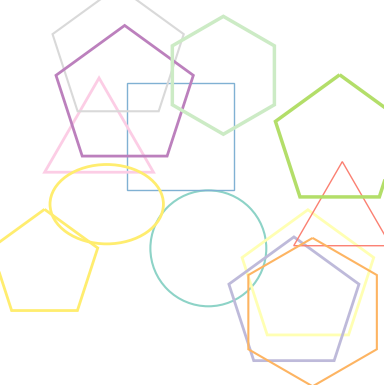[{"shape": "circle", "thickness": 1.5, "radius": 0.75, "center": [0.541, 0.355]}, {"shape": "pentagon", "thickness": 2, "radius": 0.9, "center": [0.8, 0.275]}, {"shape": "pentagon", "thickness": 2, "radius": 0.89, "center": [0.763, 0.207]}, {"shape": "triangle", "thickness": 1, "radius": 0.73, "center": [0.889, 0.435]}, {"shape": "square", "thickness": 1, "radius": 0.7, "center": [0.47, 0.645]}, {"shape": "hexagon", "thickness": 1.5, "radius": 0.96, "center": [0.812, 0.189]}, {"shape": "pentagon", "thickness": 2.5, "radius": 0.88, "center": [0.882, 0.63]}, {"shape": "triangle", "thickness": 2, "radius": 0.82, "center": [0.257, 0.634]}, {"shape": "pentagon", "thickness": 1.5, "radius": 0.9, "center": [0.307, 0.856]}, {"shape": "pentagon", "thickness": 2, "radius": 0.94, "center": [0.324, 0.746]}, {"shape": "hexagon", "thickness": 2.5, "radius": 0.77, "center": [0.58, 0.804]}, {"shape": "pentagon", "thickness": 2, "radius": 0.73, "center": [0.116, 0.311]}, {"shape": "oval", "thickness": 2, "radius": 0.74, "center": [0.277, 0.47]}]